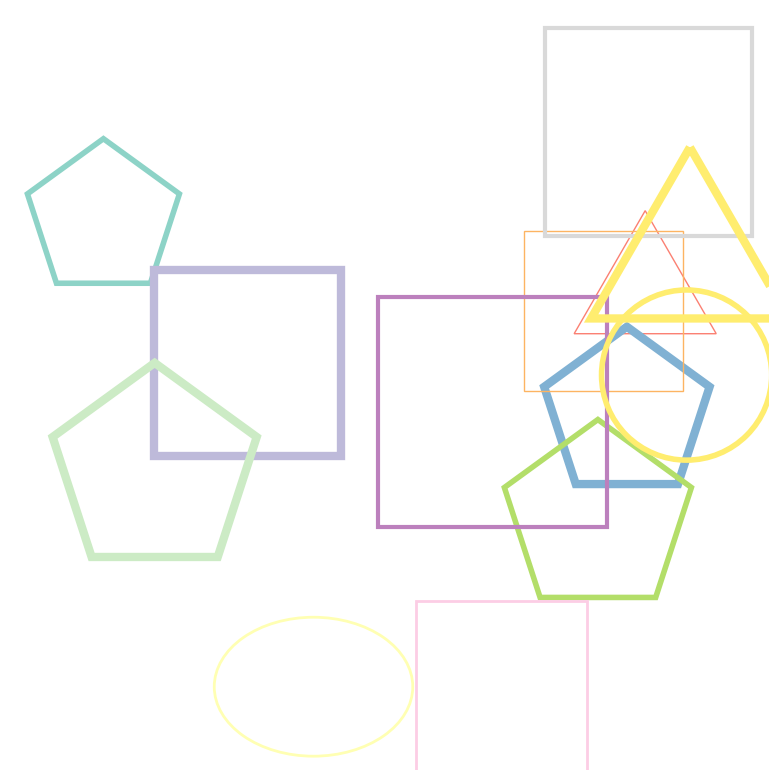[{"shape": "pentagon", "thickness": 2, "radius": 0.52, "center": [0.134, 0.716]}, {"shape": "oval", "thickness": 1, "radius": 0.64, "center": [0.407, 0.108]}, {"shape": "square", "thickness": 3, "radius": 0.61, "center": [0.321, 0.529]}, {"shape": "triangle", "thickness": 0.5, "radius": 0.53, "center": [0.838, 0.62]}, {"shape": "pentagon", "thickness": 3, "radius": 0.56, "center": [0.814, 0.463]}, {"shape": "square", "thickness": 0.5, "radius": 0.52, "center": [0.784, 0.596]}, {"shape": "pentagon", "thickness": 2, "radius": 0.64, "center": [0.776, 0.327]}, {"shape": "square", "thickness": 1, "radius": 0.55, "center": [0.652, 0.109]}, {"shape": "square", "thickness": 1.5, "radius": 0.67, "center": [0.842, 0.828]}, {"shape": "square", "thickness": 1.5, "radius": 0.74, "center": [0.64, 0.465]}, {"shape": "pentagon", "thickness": 3, "radius": 0.7, "center": [0.201, 0.389]}, {"shape": "triangle", "thickness": 3, "radius": 0.74, "center": [0.896, 0.661]}, {"shape": "circle", "thickness": 2, "radius": 0.55, "center": [0.892, 0.513]}]